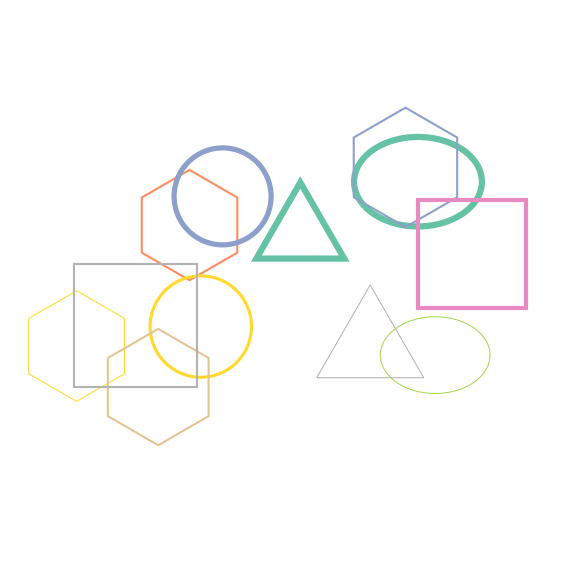[{"shape": "triangle", "thickness": 3, "radius": 0.44, "center": [0.52, 0.595]}, {"shape": "oval", "thickness": 3, "radius": 0.55, "center": [0.724, 0.685]}, {"shape": "hexagon", "thickness": 1, "radius": 0.48, "center": [0.328, 0.609]}, {"shape": "hexagon", "thickness": 1, "radius": 0.52, "center": [0.702, 0.709]}, {"shape": "circle", "thickness": 2.5, "radius": 0.42, "center": [0.385, 0.659]}, {"shape": "square", "thickness": 2, "radius": 0.47, "center": [0.817, 0.56]}, {"shape": "oval", "thickness": 0.5, "radius": 0.47, "center": [0.754, 0.384]}, {"shape": "hexagon", "thickness": 0.5, "radius": 0.48, "center": [0.133, 0.4]}, {"shape": "circle", "thickness": 1.5, "radius": 0.44, "center": [0.348, 0.434]}, {"shape": "hexagon", "thickness": 1, "radius": 0.5, "center": [0.274, 0.329]}, {"shape": "square", "thickness": 1, "radius": 0.53, "center": [0.235, 0.436]}, {"shape": "triangle", "thickness": 0.5, "radius": 0.54, "center": [0.641, 0.399]}]